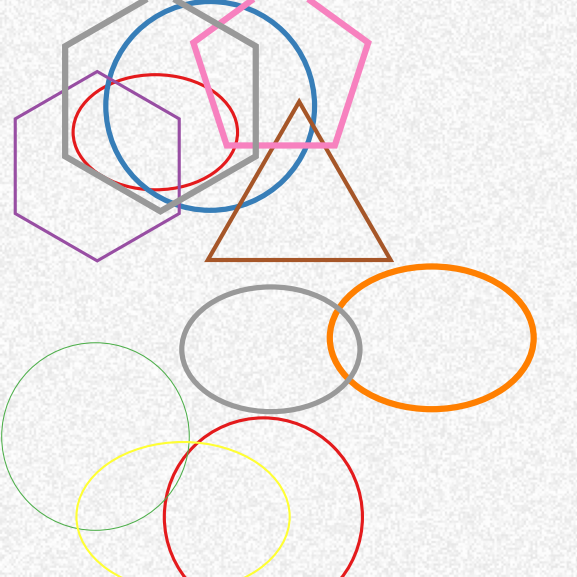[{"shape": "oval", "thickness": 1.5, "radius": 0.71, "center": [0.269, 0.77]}, {"shape": "circle", "thickness": 1.5, "radius": 0.86, "center": [0.456, 0.104]}, {"shape": "circle", "thickness": 2.5, "radius": 0.9, "center": [0.364, 0.816]}, {"shape": "circle", "thickness": 0.5, "radius": 0.81, "center": [0.165, 0.243]}, {"shape": "hexagon", "thickness": 1.5, "radius": 0.82, "center": [0.168, 0.711]}, {"shape": "oval", "thickness": 3, "radius": 0.88, "center": [0.748, 0.414]}, {"shape": "oval", "thickness": 1, "radius": 0.92, "center": [0.317, 0.105]}, {"shape": "triangle", "thickness": 2, "radius": 0.91, "center": [0.518, 0.64]}, {"shape": "pentagon", "thickness": 3, "radius": 0.8, "center": [0.486, 0.876]}, {"shape": "oval", "thickness": 2.5, "radius": 0.77, "center": [0.469, 0.394]}, {"shape": "hexagon", "thickness": 3, "radius": 0.95, "center": [0.278, 0.824]}]